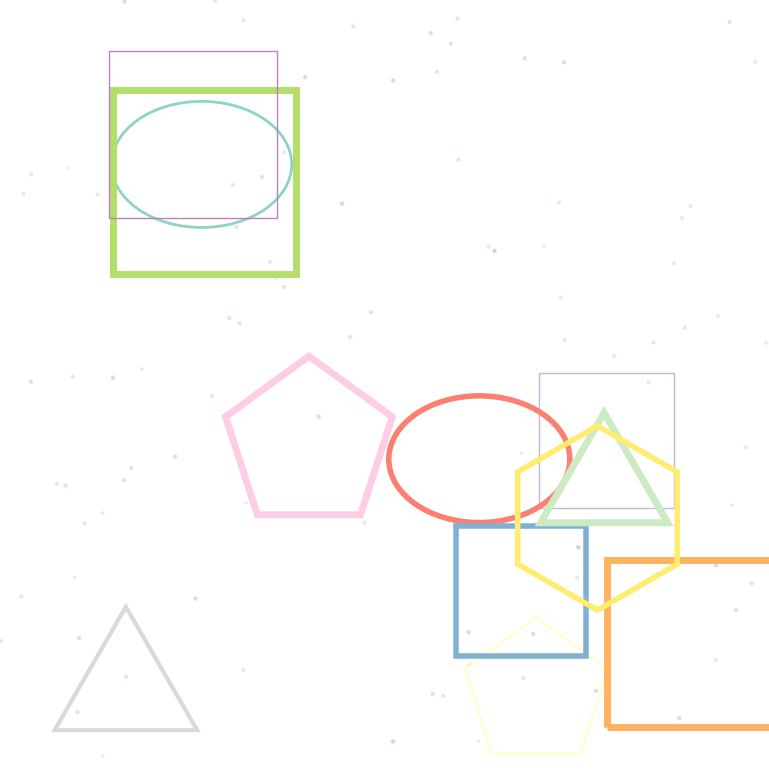[{"shape": "oval", "thickness": 1, "radius": 0.58, "center": [0.262, 0.786]}, {"shape": "pentagon", "thickness": 0.5, "radius": 0.49, "center": [0.697, 0.1]}, {"shape": "square", "thickness": 0.5, "radius": 0.44, "center": [0.788, 0.428]}, {"shape": "oval", "thickness": 2, "radius": 0.59, "center": [0.622, 0.404]}, {"shape": "square", "thickness": 2, "radius": 0.42, "center": [0.677, 0.233]}, {"shape": "square", "thickness": 2.5, "radius": 0.54, "center": [0.896, 0.164]}, {"shape": "square", "thickness": 2.5, "radius": 0.6, "center": [0.266, 0.763]}, {"shape": "pentagon", "thickness": 2.5, "radius": 0.57, "center": [0.401, 0.424]}, {"shape": "triangle", "thickness": 1.5, "radius": 0.53, "center": [0.163, 0.105]}, {"shape": "square", "thickness": 0.5, "radius": 0.54, "center": [0.251, 0.825]}, {"shape": "triangle", "thickness": 2.5, "radius": 0.48, "center": [0.785, 0.369]}, {"shape": "hexagon", "thickness": 2, "radius": 0.6, "center": [0.776, 0.327]}]